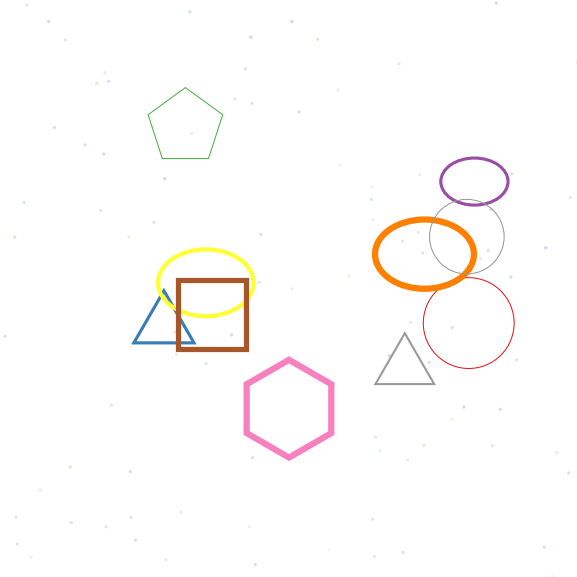[{"shape": "circle", "thickness": 0.5, "radius": 0.39, "center": [0.812, 0.44]}, {"shape": "triangle", "thickness": 1.5, "radius": 0.3, "center": [0.284, 0.436]}, {"shape": "pentagon", "thickness": 0.5, "radius": 0.34, "center": [0.321, 0.779]}, {"shape": "oval", "thickness": 1.5, "radius": 0.29, "center": [0.821, 0.685]}, {"shape": "oval", "thickness": 3, "radius": 0.43, "center": [0.735, 0.559]}, {"shape": "oval", "thickness": 2, "radius": 0.41, "center": [0.356, 0.509]}, {"shape": "square", "thickness": 2.5, "radius": 0.3, "center": [0.367, 0.455]}, {"shape": "hexagon", "thickness": 3, "radius": 0.42, "center": [0.5, 0.291]}, {"shape": "triangle", "thickness": 1, "radius": 0.29, "center": [0.701, 0.363]}, {"shape": "circle", "thickness": 0.5, "radius": 0.32, "center": [0.808, 0.589]}]